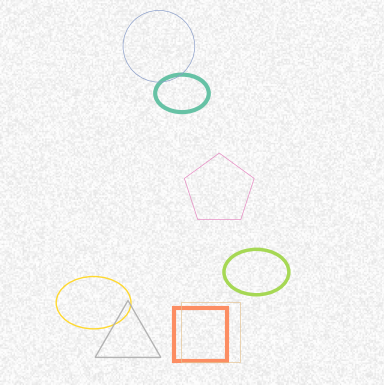[{"shape": "oval", "thickness": 3, "radius": 0.35, "center": [0.473, 0.757]}, {"shape": "square", "thickness": 3, "radius": 0.34, "center": [0.52, 0.131]}, {"shape": "circle", "thickness": 0.5, "radius": 0.47, "center": [0.413, 0.88]}, {"shape": "pentagon", "thickness": 0.5, "radius": 0.48, "center": [0.57, 0.507]}, {"shape": "oval", "thickness": 2.5, "radius": 0.42, "center": [0.666, 0.293]}, {"shape": "oval", "thickness": 1, "radius": 0.49, "center": [0.243, 0.214]}, {"shape": "square", "thickness": 0.5, "radius": 0.39, "center": [0.547, 0.138]}, {"shape": "triangle", "thickness": 1, "radius": 0.49, "center": [0.332, 0.121]}]